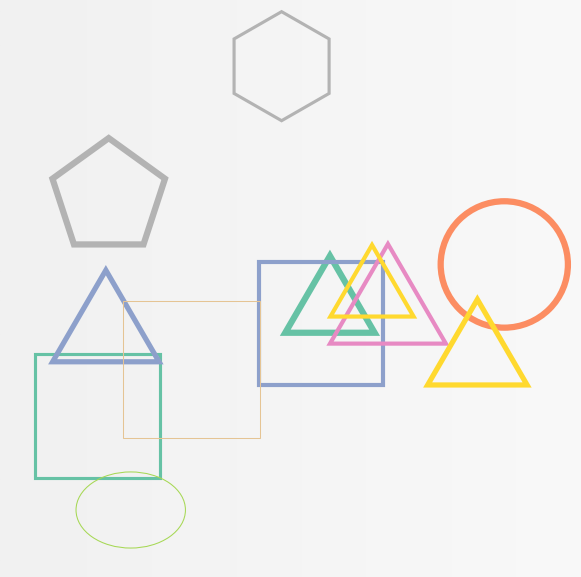[{"shape": "triangle", "thickness": 3, "radius": 0.44, "center": [0.568, 0.467]}, {"shape": "square", "thickness": 1.5, "radius": 0.54, "center": [0.167, 0.279]}, {"shape": "circle", "thickness": 3, "radius": 0.55, "center": [0.868, 0.541]}, {"shape": "square", "thickness": 2, "radius": 0.53, "center": [0.553, 0.439]}, {"shape": "triangle", "thickness": 2.5, "radius": 0.53, "center": [0.182, 0.426]}, {"shape": "triangle", "thickness": 2, "radius": 0.58, "center": [0.667, 0.462]}, {"shape": "oval", "thickness": 0.5, "radius": 0.47, "center": [0.225, 0.116]}, {"shape": "triangle", "thickness": 2, "radius": 0.41, "center": [0.64, 0.492]}, {"shape": "triangle", "thickness": 2.5, "radius": 0.49, "center": [0.821, 0.382]}, {"shape": "square", "thickness": 0.5, "radius": 0.59, "center": [0.329, 0.359]}, {"shape": "hexagon", "thickness": 1.5, "radius": 0.47, "center": [0.484, 0.885]}, {"shape": "pentagon", "thickness": 3, "radius": 0.51, "center": [0.187, 0.658]}]